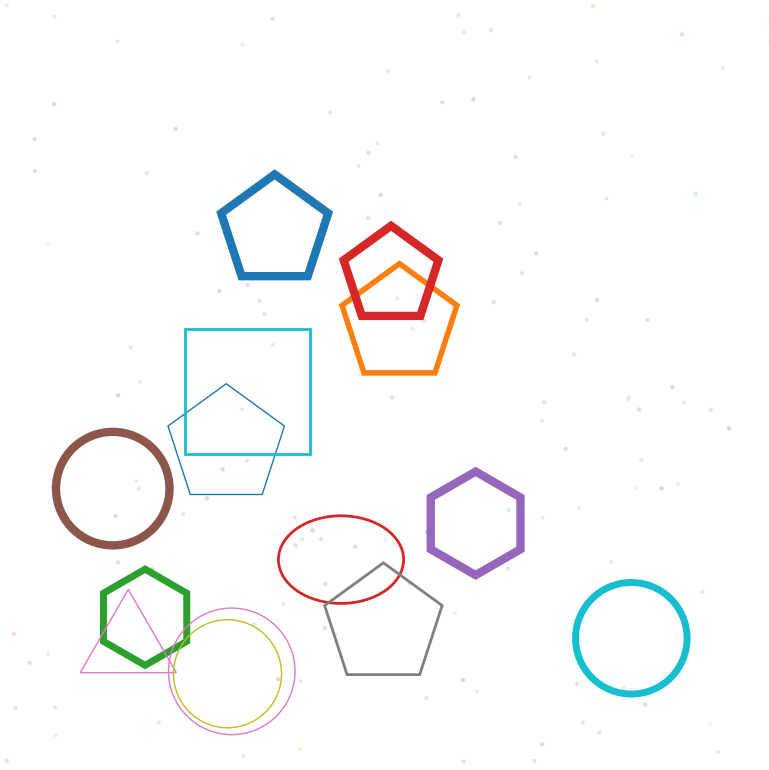[{"shape": "pentagon", "thickness": 0.5, "radius": 0.4, "center": [0.294, 0.422]}, {"shape": "pentagon", "thickness": 3, "radius": 0.37, "center": [0.357, 0.7]}, {"shape": "pentagon", "thickness": 2, "radius": 0.39, "center": [0.519, 0.579]}, {"shape": "hexagon", "thickness": 2.5, "radius": 0.31, "center": [0.188, 0.198]}, {"shape": "pentagon", "thickness": 3, "radius": 0.32, "center": [0.508, 0.642]}, {"shape": "oval", "thickness": 1, "radius": 0.41, "center": [0.443, 0.273]}, {"shape": "hexagon", "thickness": 3, "radius": 0.34, "center": [0.618, 0.32]}, {"shape": "circle", "thickness": 3, "radius": 0.37, "center": [0.146, 0.365]}, {"shape": "triangle", "thickness": 0.5, "radius": 0.36, "center": [0.167, 0.162]}, {"shape": "circle", "thickness": 0.5, "radius": 0.41, "center": [0.301, 0.128]}, {"shape": "pentagon", "thickness": 1, "radius": 0.4, "center": [0.498, 0.189]}, {"shape": "circle", "thickness": 0.5, "radius": 0.35, "center": [0.295, 0.125]}, {"shape": "circle", "thickness": 2.5, "radius": 0.36, "center": [0.82, 0.171]}, {"shape": "square", "thickness": 1, "radius": 0.4, "center": [0.321, 0.491]}]